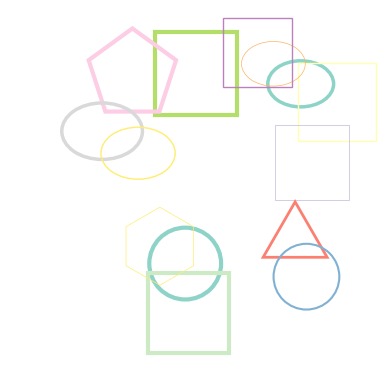[{"shape": "oval", "thickness": 2.5, "radius": 0.43, "center": [0.781, 0.782]}, {"shape": "circle", "thickness": 3, "radius": 0.47, "center": [0.481, 0.315]}, {"shape": "square", "thickness": 1, "radius": 0.51, "center": [0.875, 0.735]}, {"shape": "square", "thickness": 0.5, "radius": 0.48, "center": [0.811, 0.578]}, {"shape": "triangle", "thickness": 2, "radius": 0.48, "center": [0.767, 0.38]}, {"shape": "circle", "thickness": 1.5, "radius": 0.43, "center": [0.796, 0.281]}, {"shape": "oval", "thickness": 0.5, "radius": 0.41, "center": [0.71, 0.834]}, {"shape": "square", "thickness": 3, "radius": 0.54, "center": [0.509, 0.809]}, {"shape": "pentagon", "thickness": 3, "radius": 0.6, "center": [0.344, 0.807]}, {"shape": "oval", "thickness": 2.5, "radius": 0.52, "center": [0.265, 0.659]}, {"shape": "square", "thickness": 1, "radius": 0.45, "center": [0.669, 0.864]}, {"shape": "square", "thickness": 3, "radius": 0.52, "center": [0.489, 0.187]}, {"shape": "hexagon", "thickness": 0.5, "radius": 0.51, "center": [0.415, 0.36]}, {"shape": "oval", "thickness": 1, "radius": 0.48, "center": [0.359, 0.602]}]